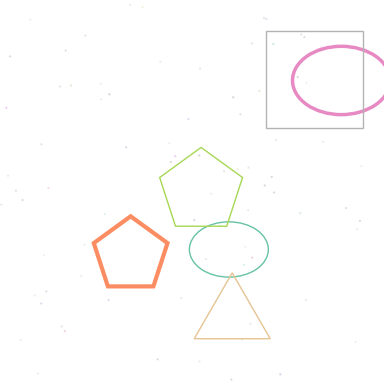[{"shape": "oval", "thickness": 1, "radius": 0.51, "center": [0.594, 0.352]}, {"shape": "pentagon", "thickness": 3, "radius": 0.5, "center": [0.339, 0.338]}, {"shape": "oval", "thickness": 2.5, "radius": 0.63, "center": [0.887, 0.791]}, {"shape": "pentagon", "thickness": 1, "radius": 0.57, "center": [0.522, 0.504]}, {"shape": "triangle", "thickness": 1, "radius": 0.57, "center": [0.603, 0.177]}, {"shape": "square", "thickness": 1, "radius": 0.63, "center": [0.817, 0.794]}]